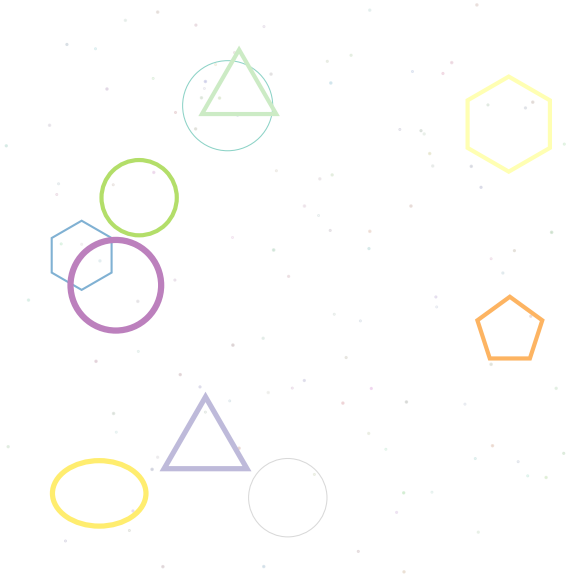[{"shape": "circle", "thickness": 0.5, "radius": 0.39, "center": [0.394, 0.816]}, {"shape": "hexagon", "thickness": 2, "radius": 0.41, "center": [0.881, 0.784]}, {"shape": "triangle", "thickness": 2.5, "radius": 0.41, "center": [0.356, 0.229]}, {"shape": "hexagon", "thickness": 1, "radius": 0.3, "center": [0.141, 0.557]}, {"shape": "pentagon", "thickness": 2, "radius": 0.3, "center": [0.883, 0.426]}, {"shape": "circle", "thickness": 2, "radius": 0.33, "center": [0.241, 0.657]}, {"shape": "circle", "thickness": 0.5, "radius": 0.34, "center": [0.498, 0.137]}, {"shape": "circle", "thickness": 3, "radius": 0.39, "center": [0.201, 0.505]}, {"shape": "triangle", "thickness": 2, "radius": 0.37, "center": [0.414, 0.839]}, {"shape": "oval", "thickness": 2.5, "radius": 0.4, "center": [0.172, 0.145]}]